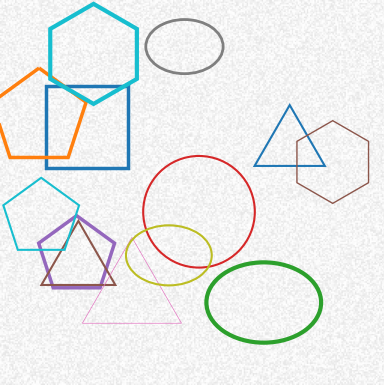[{"shape": "triangle", "thickness": 1.5, "radius": 0.53, "center": [0.753, 0.622]}, {"shape": "square", "thickness": 2.5, "radius": 0.53, "center": [0.227, 0.67]}, {"shape": "pentagon", "thickness": 2.5, "radius": 0.64, "center": [0.102, 0.695]}, {"shape": "oval", "thickness": 3, "radius": 0.75, "center": [0.685, 0.214]}, {"shape": "circle", "thickness": 1.5, "radius": 0.72, "center": [0.517, 0.45]}, {"shape": "pentagon", "thickness": 2.5, "radius": 0.52, "center": [0.199, 0.336]}, {"shape": "hexagon", "thickness": 1, "radius": 0.54, "center": [0.864, 0.579]}, {"shape": "triangle", "thickness": 1.5, "radius": 0.55, "center": [0.204, 0.315]}, {"shape": "triangle", "thickness": 0.5, "radius": 0.74, "center": [0.343, 0.235]}, {"shape": "oval", "thickness": 2, "radius": 0.5, "center": [0.479, 0.879]}, {"shape": "oval", "thickness": 1.5, "radius": 0.56, "center": [0.439, 0.337]}, {"shape": "pentagon", "thickness": 1.5, "radius": 0.52, "center": [0.107, 0.435]}, {"shape": "hexagon", "thickness": 3, "radius": 0.65, "center": [0.243, 0.86]}]